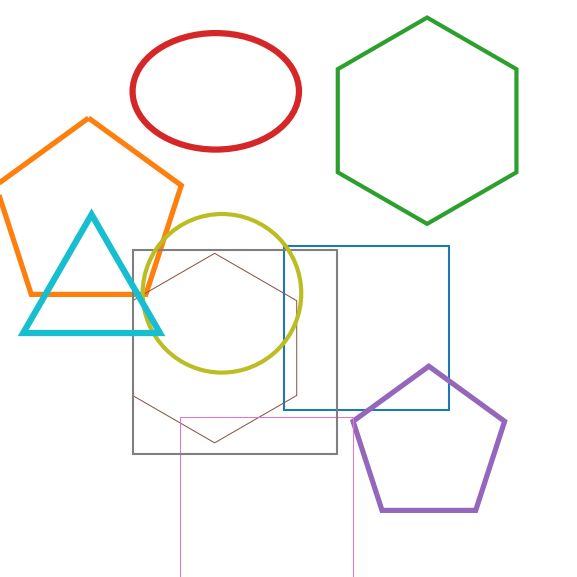[{"shape": "square", "thickness": 1, "radius": 0.71, "center": [0.634, 0.431]}, {"shape": "pentagon", "thickness": 2.5, "radius": 0.84, "center": [0.153, 0.626]}, {"shape": "hexagon", "thickness": 2, "radius": 0.89, "center": [0.74, 0.79]}, {"shape": "oval", "thickness": 3, "radius": 0.72, "center": [0.374, 0.841]}, {"shape": "pentagon", "thickness": 2.5, "radius": 0.69, "center": [0.743, 0.227]}, {"shape": "hexagon", "thickness": 0.5, "radius": 0.82, "center": [0.372, 0.396]}, {"shape": "square", "thickness": 0.5, "radius": 0.75, "center": [0.462, 0.127]}, {"shape": "square", "thickness": 1, "radius": 0.88, "center": [0.407, 0.39]}, {"shape": "circle", "thickness": 2, "radius": 0.69, "center": [0.384, 0.491]}, {"shape": "triangle", "thickness": 3, "radius": 0.68, "center": [0.159, 0.491]}]